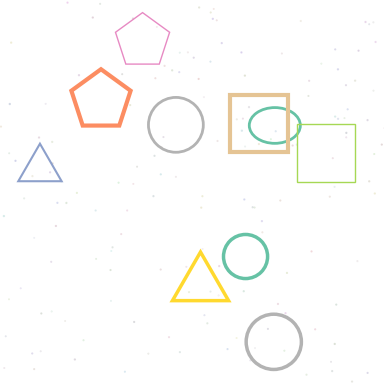[{"shape": "oval", "thickness": 2, "radius": 0.33, "center": [0.714, 0.674]}, {"shape": "circle", "thickness": 2.5, "radius": 0.29, "center": [0.638, 0.334]}, {"shape": "pentagon", "thickness": 3, "radius": 0.4, "center": [0.262, 0.739]}, {"shape": "triangle", "thickness": 1.5, "radius": 0.32, "center": [0.104, 0.562]}, {"shape": "pentagon", "thickness": 1, "radius": 0.37, "center": [0.37, 0.893]}, {"shape": "square", "thickness": 1, "radius": 0.37, "center": [0.846, 0.603]}, {"shape": "triangle", "thickness": 2.5, "radius": 0.42, "center": [0.521, 0.261]}, {"shape": "square", "thickness": 3, "radius": 0.37, "center": [0.673, 0.679]}, {"shape": "circle", "thickness": 2.5, "radius": 0.36, "center": [0.711, 0.112]}, {"shape": "circle", "thickness": 2, "radius": 0.36, "center": [0.457, 0.676]}]